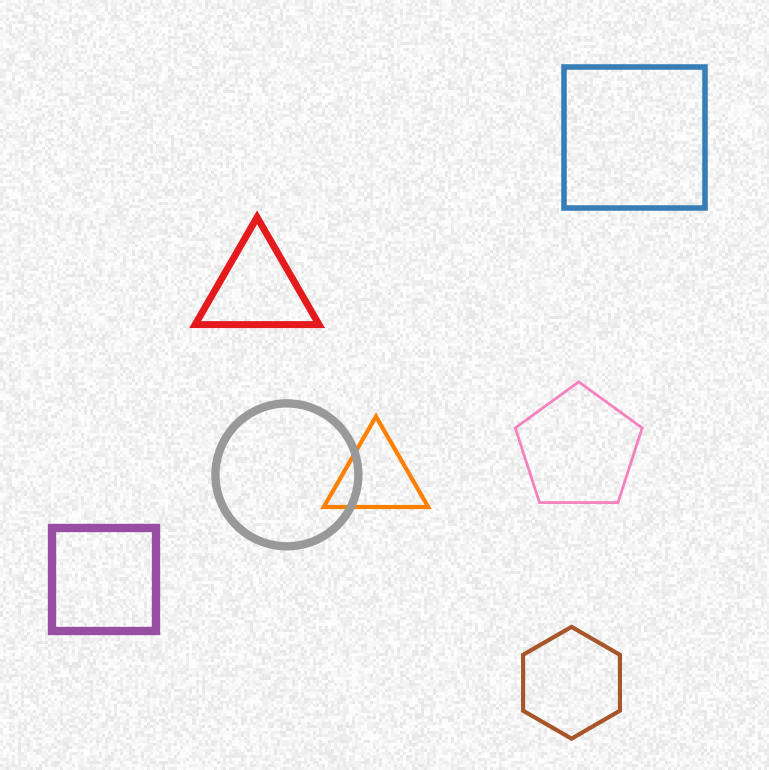[{"shape": "triangle", "thickness": 2.5, "radius": 0.46, "center": [0.334, 0.625]}, {"shape": "square", "thickness": 2, "radius": 0.46, "center": [0.824, 0.822]}, {"shape": "square", "thickness": 3, "radius": 0.34, "center": [0.135, 0.247]}, {"shape": "triangle", "thickness": 1.5, "radius": 0.39, "center": [0.488, 0.381]}, {"shape": "hexagon", "thickness": 1.5, "radius": 0.36, "center": [0.742, 0.113]}, {"shape": "pentagon", "thickness": 1, "radius": 0.43, "center": [0.752, 0.417]}, {"shape": "circle", "thickness": 3, "radius": 0.46, "center": [0.373, 0.383]}]